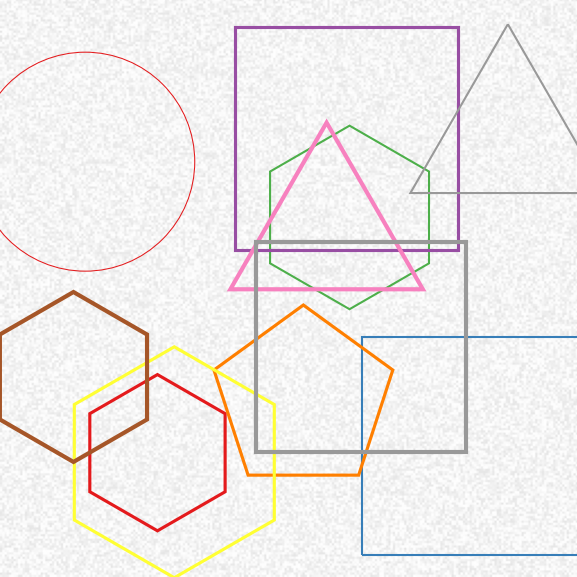[{"shape": "circle", "thickness": 0.5, "radius": 0.95, "center": [0.148, 0.719]}, {"shape": "hexagon", "thickness": 1.5, "radius": 0.68, "center": [0.273, 0.215]}, {"shape": "square", "thickness": 1, "radius": 0.94, "center": [0.815, 0.227]}, {"shape": "hexagon", "thickness": 1, "radius": 0.79, "center": [0.605, 0.623]}, {"shape": "square", "thickness": 1.5, "radius": 0.97, "center": [0.6, 0.76]}, {"shape": "pentagon", "thickness": 1.5, "radius": 0.81, "center": [0.525, 0.308]}, {"shape": "hexagon", "thickness": 1.5, "radius": 1.0, "center": [0.302, 0.199]}, {"shape": "hexagon", "thickness": 2, "radius": 0.74, "center": [0.127, 0.346]}, {"shape": "triangle", "thickness": 2, "radius": 0.96, "center": [0.566, 0.594]}, {"shape": "triangle", "thickness": 1, "radius": 0.97, "center": [0.879, 0.762]}, {"shape": "square", "thickness": 2, "radius": 0.91, "center": [0.625, 0.398]}]